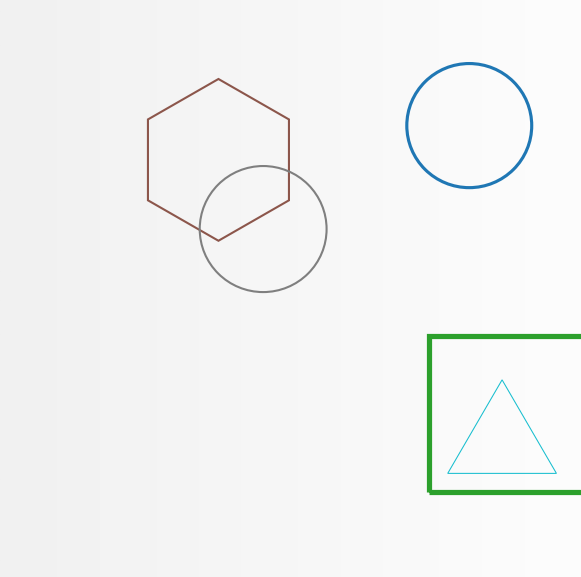[{"shape": "circle", "thickness": 1.5, "radius": 0.54, "center": [0.807, 0.782]}, {"shape": "square", "thickness": 2.5, "radius": 0.68, "center": [0.874, 0.282]}, {"shape": "hexagon", "thickness": 1, "radius": 0.7, "center": [0.376, 0.722]}, {"shape": "circle", "thickness": 1, "radius": 0.55, "center": [0.453, 0.603]}, {"shape": "triangle", "thickness": 0.5, "radius": 0.54, "center": [0.864, 0.233]}]